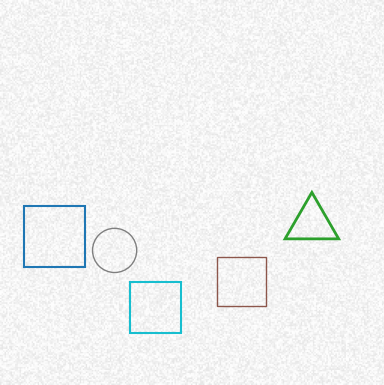[{"shape": "square", "thickness": 1.5, "radius": 0.39, "center": [0.141, 0.385]}, {"shape": "triangle", "thickness": 2, "radius": 0.4, "center": [0.81, 0.42]}, {"shape": "square", "thickness": 1, "radius": 0.32, "center": [0.628, 0.269]}, {"shape": "circle", "thickness": 1, "radius": 0.29, "center": [0.298, 0.35]}, {"shape": "square", "thickness": 1.5, "radius": 0.33, "center": [0.403, 0.201]}]